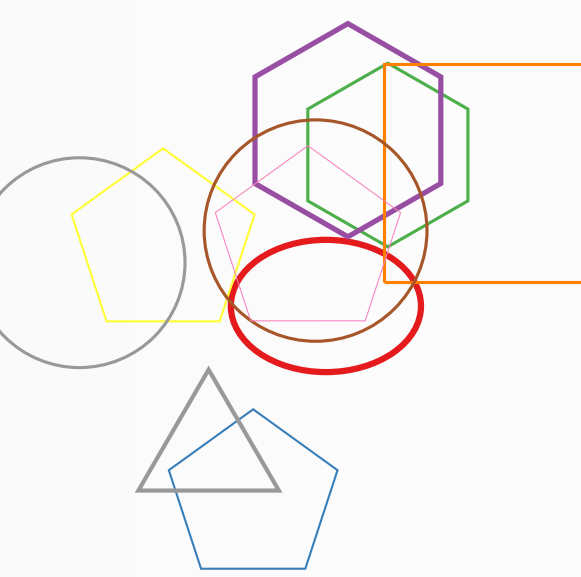[{"shape": "oval", "thickness": 3, "radius": 0.82, "center": [0.561, 0.469]}, {"shape": "pentagon", "thickness": 1, "radius": 0.76, "center": [0.436, 0.138]}, {"shape": "hexagon", "thickness": 1.5, "radius": 0.8, "center": [0.667, 0.731]}, {"shape": "hexagon", "thickness": 2.5, "radius": 0.92, "center": [0.599, 0.774]}, {"shape": "square", "thickness": 1.5, "radius": 0.94, "center": [0.849, 0.699]}, {"shape": "pentagon", "thickness": 1, "radius": 0.83, "center": [0.281, 0.577]}, {"shape": "circle", "thickness": 1.5, "radius": 0.96, "center": [0.543, 0.6]}, {"shape": "pentagon", "thickness": 0.5, "radius": 0.84, "center": [0.53, 0.579]}, {"shape": "triangle", "thickness": 2, "radius": 0.7, "center": [0.359, 0.219]}, {"shape": "circle", "thickness": 1.5, "radius": 0.91, "center": [0.137, 0.544]}]